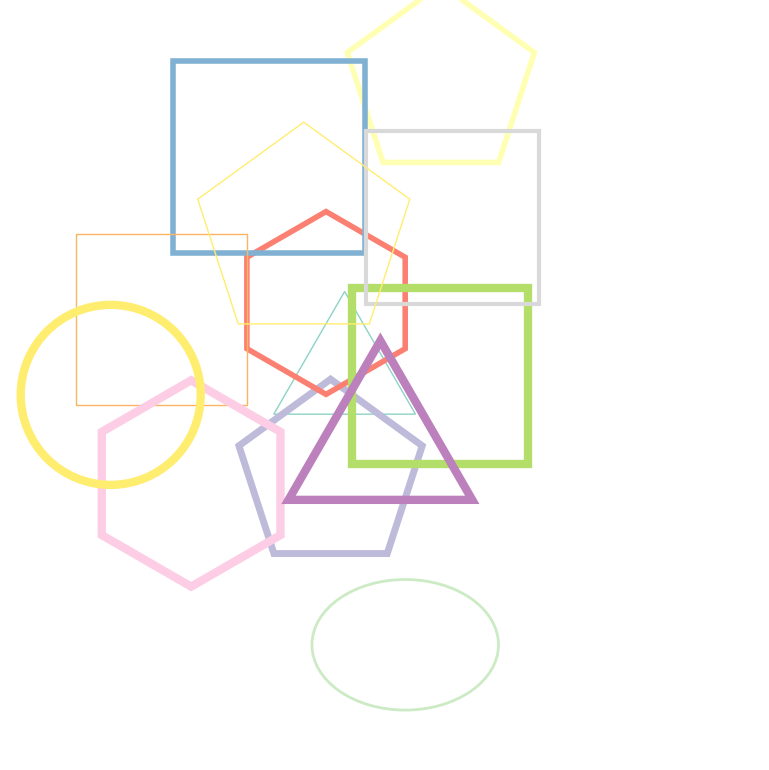[{"shape": "triangle", "thickness": 0.5, "radius": 0.53, "center": [0.448, 0.515]}, {"shape": "pentagon", "thickness": 2, "radius": 0.64, "center": [0.572, 0.892]}, {"shape": "pentagon", "thickness": 2.5, "radius": 0.63, "center": [0.429, 0.382]}, {"shape": "hexagon", "thickness": 2, "radius": 0.59, "center": [0.423, 0.607]}, {"shape": "square", "thickness": 2, "radius": 0.62, "center": [0.349, 0.796]}, {"shape": "square", "thickness": 0.5, "radius": 0.55, "center": [0.21, 0.585]}, {"shape": "square", "thickness": 3, "radius": 0.57, "center": [0.572, 0.512]}, {"shape": "hexagon", "thickness": 3, "radius": 0.67, "center": [0.248, 0.372]}, {"shape": "square", "thickness": 1.5, "radius": 0.56, "center": [0.588, 0.718]}, {"shape": "triangle", "thickness": 3, "radius": 0.69, "center": [0.494, 0.42]}, {"shape": "oval", "thickness": 1, "radius": 0.61, "center": [0.526, 0.163]}, {"shape": "pentagon", "thickness": 0.5, "radius": 0.72, "center": [0.395, 0.697]}, {"shape": "circle", "thickness": 3, "radius": 0.58, "center": [0.144, 0.487]}]